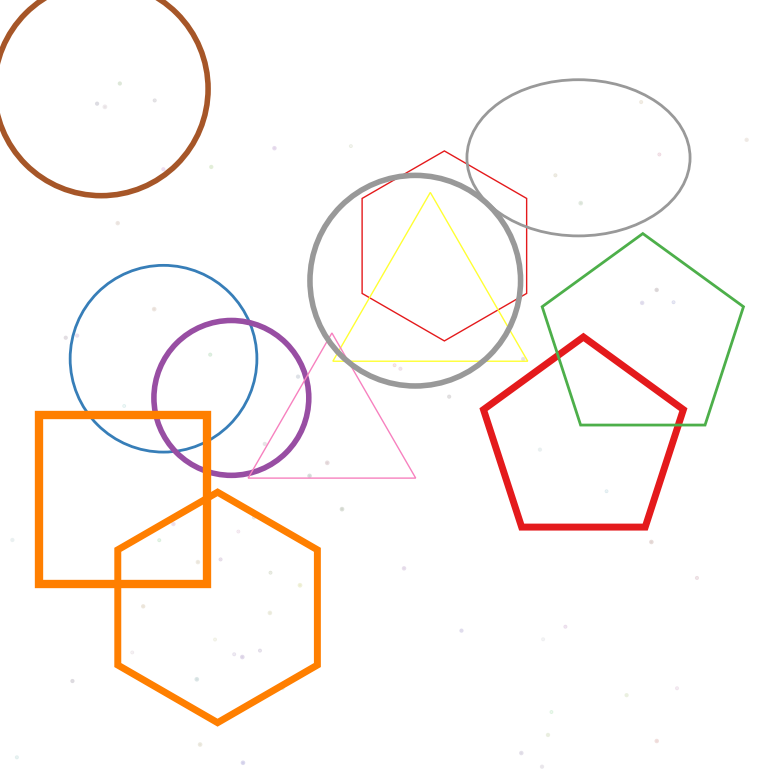[{"shape": "pentagon", "thickness": 2.5, "radius": 0.68, "center": [0.758, 0.426]}, {"shape": "hexagon", "thickness": 0.5, "radius": 0.62, "center": [0.577, 0.681]}, {"shape": "circle", "thickness": 1, "radius": 0.61, "center": [0.212, 0.534]}, {"shape": "pentagon", "thickness": 1, "radius": 0.69, "center": [0.835, 0.559]}, {"shape": "circle", "thickness": 2, "radius": 0.5, "center": [0.3, 0.483]}, {"shape": "square", "thickness": 3, "radius": 0.55, "center": [0.16, 0.351]}, {"shape": "hexagon", "thickness": 2.5, "radius": 0.75, "center": [0.283, 0.211]}, {"shape": "triangle", "thickness": 0.5, "radius": 0.73, "center": [0.559, 0.604]}, {"shape": "circle", "thickness": 2, "radius": 0.69, "center": [0.132, 0.885]}, {"shape": "triangle", "thickness": 0.5, "radius": 0.63, "center": [0.431, 0.442]}, {"shape": "oval", "thickness": 1, "radius": 0.72, "center": [0.751, 0.795]}, {"shape": "circle", "thickness": 2, "radius": 0.68, "center": [0.539, 0.635]}]